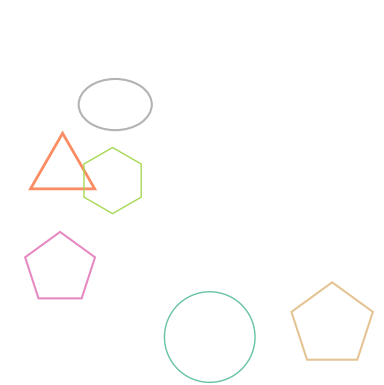[{"shape": "circle", "thickness": 1, "radius": 0.59, "center": [0.545, 0.125]}, {"shape": "triangle", "thickness": 2, "radius": 0.48, "center": [0.163, 0.558]}, {"shape": "pentagon", "thickness": 1.5, "radius": 0.48, "center": [0.156, 0.302]}, {"shape": "hexagon", "thickness": 1, "radius": 0.43, "center": [0.292, 0.531]}, {"shape": "pentagon", "thickness": 1.5, "radius": 0.56, "center": [0.863, 0.156]}, {"shape": "oval", "thickness": 1.5, "radius": 0.47, "center": [0.299, 0.728]}]